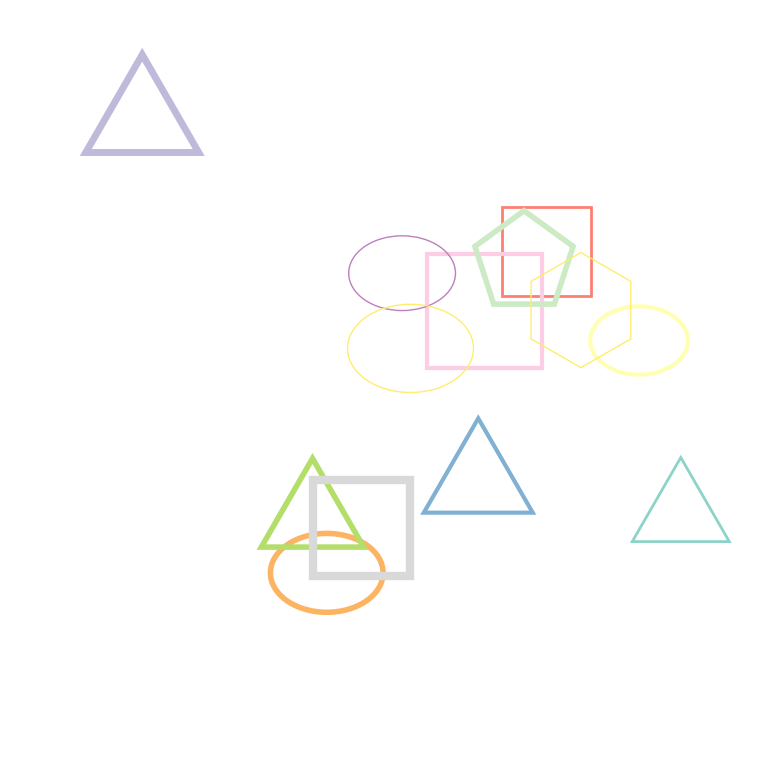[{"shape": "triangle", "thickness": 1, "radius": 0.36, "center": [0.884, 0.333]}, {"shape": "oval", "thickness": 1.5, "radius": 0.32, "center": [0.83, 0.558]}, {"shape": "triangle", "thickness": 2.5, "radius": 0.42, "center": [0.185, 0.844]}, {"shape": "square", "thickness": 1, "radius": 0.29, "center": [0.71, 0.673]}, {"shape": "triangle", "thickness": 1.5, "radius": 0.41, "center": [0.621, 0.375]}, {"shape": "oval", "thickness": 2, "radius": 0.37, "center": [0.424, 0.256]}, {"shape": "triangle", "thickness": 2, "radius": 0.38, "center": [0.406, 0.328]}, {"shape": "square", "thickness": 1.5, "radius": 0.37, "center": [0.629, 0.596]}, {"shape": "square", "thickness": 3, "radius": 0.31, "center": [0.47, 0.314]}, {"shape": "oval", "thickness": 0.5, "radius": 0.35, "center": [0.522, 0.645]}, {"shape": "pentagon", "thickness": 2, "radius": 0.34, "center": [0.681, 0.659]}, {"shape": "oval", "thickness": 0.5, "radius": 0.41, "center": [0.533, 0.548]}, {"shape": "hexagon", "thickness": 0.5, "radius": 0.37, "center": [0.754, 0.597]}]